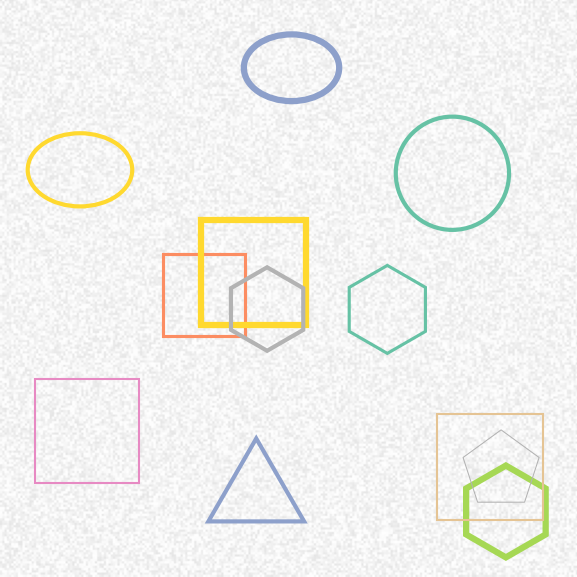[{"shape": "hexagon", "thickness": 1.5, "radius": 0.38, "center": [0.671, 0.463]}, {"shape": "circle", "thickness": 2, "radius": 0.49, "center": [0.783, 0.699]}, {"shape": "square", "thickness": 1.5, "radius": 0.35, "center": [0.353, 0.489]}, {"shape": "oval", "thickness": 3, "radius": 0.41, "center": [0.505, 0.882]}, {"shape": "triangle", "thickness": 2, "radius": 0.48, "center": [0.444, 0.144]}, {"shape": "square", "thickness": 1, "radius": 0.45, "center": [0.151, 0.253]}, {"shape": "hexagon", "thickness": 3, "radius": 0.4, "center": [0.876, 0.113]}, {"shape": "square", "thickness": 3, "radius": 0.45, "center": [0.439, 0.527]}, {"shape": "oval", "thickness": 2, "radius": 0.45, "center": [0.138, 0.705]}, {"shape": "square", "thickness": 1, "radius": 0.46, "center": [0.848, 0.19]}, {"shape": "hexagon", "thickness": 2, "radius": 0.36, "center": [0.463, 0.464]}, {"shape": "pentagon", "thickness": 0.5, "radius": 0.35, "center": [0.868, 0.186]}]